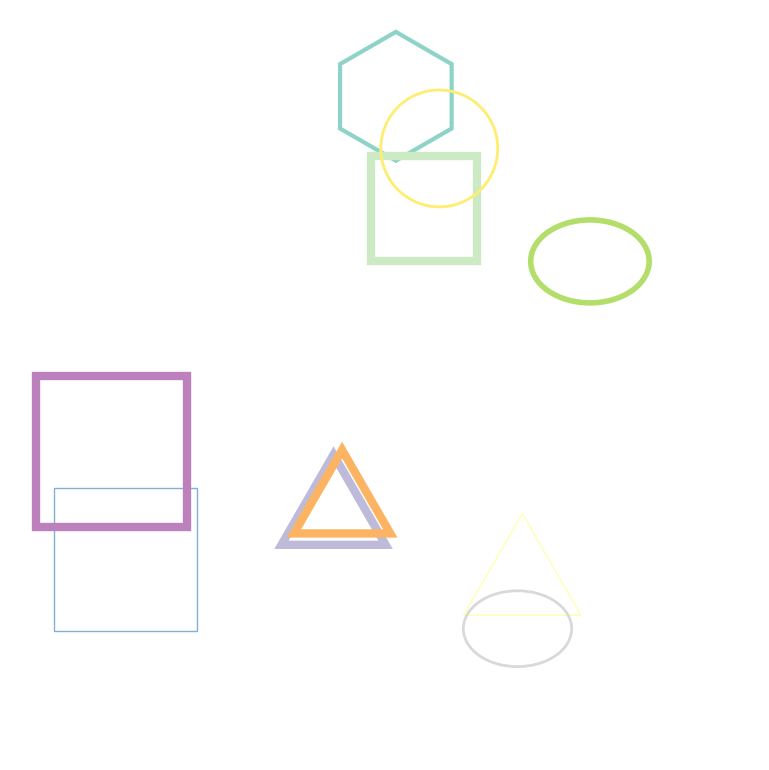[{"shape": "hexagon", "thickness": 1.5, "radius": 0.42, "center": [0.514, 0.875]}, {"shape": "triangle", "thickness": 0.5, "radius": 0.44, "center": [0.678, 0.245]}, {"shape": "triangle", "thickness": 3, "radius": 0.39, "center": [0.433, 0.332]}, {"shape": "square", "thickness": 0.5, "radius": 0.46, "center": [0.163, 0.273]}, {"shape": "triangle", "thickness": 3, "radius": 0.36, "center": [0.444, 0.343]}, {"shape": "oval", "thickness": 2, "radius": 0.38, "center": [0.766, 0.661]}, {"shape": "oval", "thickness": 1, "radius": 0.35, "center": [0.672, 0.184]}, {"shape": "square", "thickness": 3, "radius": 0.49, "center": [0.145, 0.413]}, {"shape": "square", "thickness": 3, "radius": 0.34, "center": [0.551, 0.729]}, {"shape": "circle", "thickness": 1, "radius": 0.38, "center": [0.57, 0.807]}]